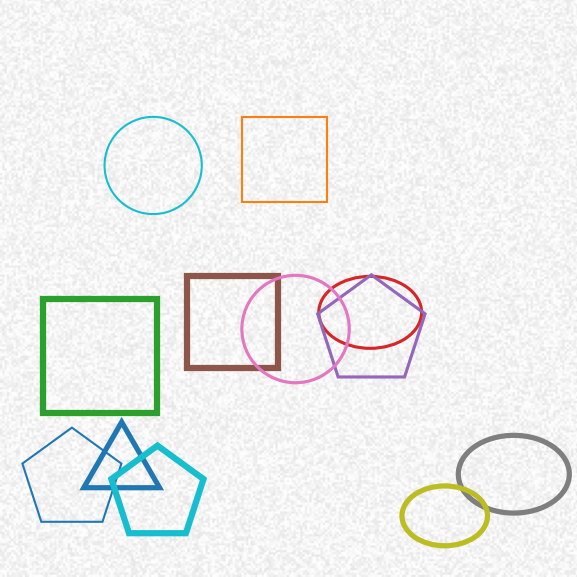[{"shape": "triangle", "thickness": 2.5, "radius": 0.38, "center": [0.211, 0.192]}, {"shape": "pentagon", "thickness": 1, "radius": 0.45, "center": [0.124, 0.169]}, {"shape": "square", "thickness": 1, "radius": 0.37, "center": [0.492, 0.722]}, {"shape": "square", "thickness": 3, "radius": 0.49, "center": [0.173, 0.382]}, {"shape": "oval", "thickness": 1.5, "radius": 0.45, "center": [0.641, 0.458]}, {"shape": "pentagon", "thickness": 1.5, "radius": 0.49, "center": [0.643, 0.425]}, {"shape": "square", "thickness": 3, "radius": 0.4, "center": [0.402, 0.442]}, {"shape": "circle", "thickness": 1.5, "radius": 0.46, "center": [0.512, 0.429]}, {"shape": "oval", "thickness": 2.5, "radius": 0.48, "center": [0.89, 0.178]}, {"shape": "oval", "thickness": 2.5, "radius": 0.37, "center": [0.77, 0.106]}, {"shape": "circle", "thickness": 1, "radius": 0.42, "center": [0.265, 0.713]}, {"shape": "pentagon", "thickness": 3, "radius": 0.42, "center": [0.273, 0.144]}]